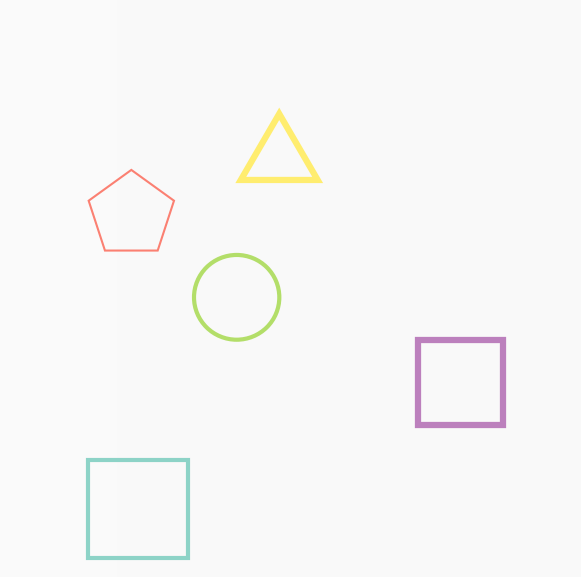[{"shape": "square", "thickness": 2, "radius": 0.43, "center": [0.237, 0.118]}, {"shape": "pentagon", "thickness": 1, "radius": 0.39, "center": [0.226, 0.628]}, {"shape": "circle", "thickness": 2, "radius": 0.37, "center": [0.407, 0.484]}, {"shape": "square", "thickness": 3, "radius": 0.37, "center": [0.793, 0.336]}, {"shape": "triangle", "thickness": 3, "radius": 0.38, "center": [0.48, 0.726]}]